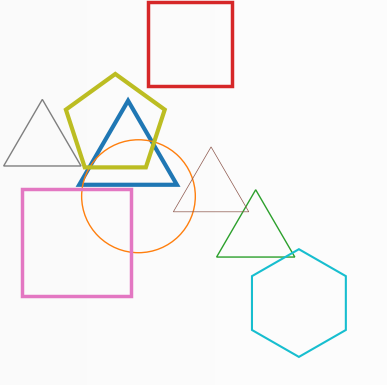[{"shape": "triangle", "thickness": 3, "radius": 0.73, "center": [0.33, 0.593]}, {"shape": "circle", "thickness": 1, "radius": 0.73, "center": [0.357, 0.49]}, {"shape": "triangle", "thickness": 1, "radius": 0.58, "center": [0.66, 0.391]}, {"shape": "square", "thickness": 2.5, "radius": 0.54, "center": [0.491, 0.886]}, {"shape": "triangle", "thickness": 0.5, "radius": 0.56, "center": [0.545, 0.506]}, {"shape": "square", "thickness": 2.5, "radius": 0.7, "center": [0.197, 0.37]}, {"shape": "triangle", "thickness": 1, "radius": 0.58, "center": [0.109, 0.627]}, {"shape": "pentagon", "thickness": 3, "radius": 0.67, "center": [0.298, 0.674]}, {"shape": "hexagon", "thickness": 1.5, "radius": 0.7, "center": [0.771, 0.213]}]